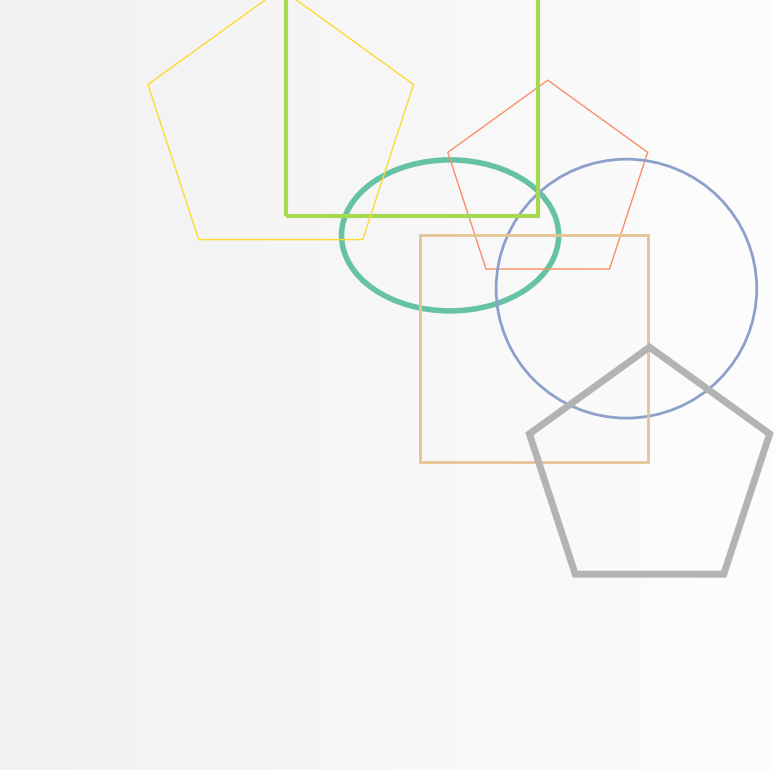[{"shape": "oval", "thickness": 2, "radius": 0.7, "center": [0.581, 0.694]}, {"shape": "pentagon", "thickness": 0.5, "radius": 0.68, "center": [0.707, 0.76]}, {"shape": "circle", "thickness": 1, "radius": 0.84, "center": [0.808, 0.625]}, {"shape": "square", "thickness": 1.5, "radius": 0.81, "center": [0.532, 0.882]}, {"shape": "pentagon", "thickness": 0.5, "radius": 0.9, "center": [0.362, 0.835]}, {"shape": "square", "thickness": 1, "radius": 0.74, "center": [0.689, 0.547]}, {"shape": "pentagon", "thickness": 2.5, "radius": 0.81, "center": [0.838, 0.386]}]